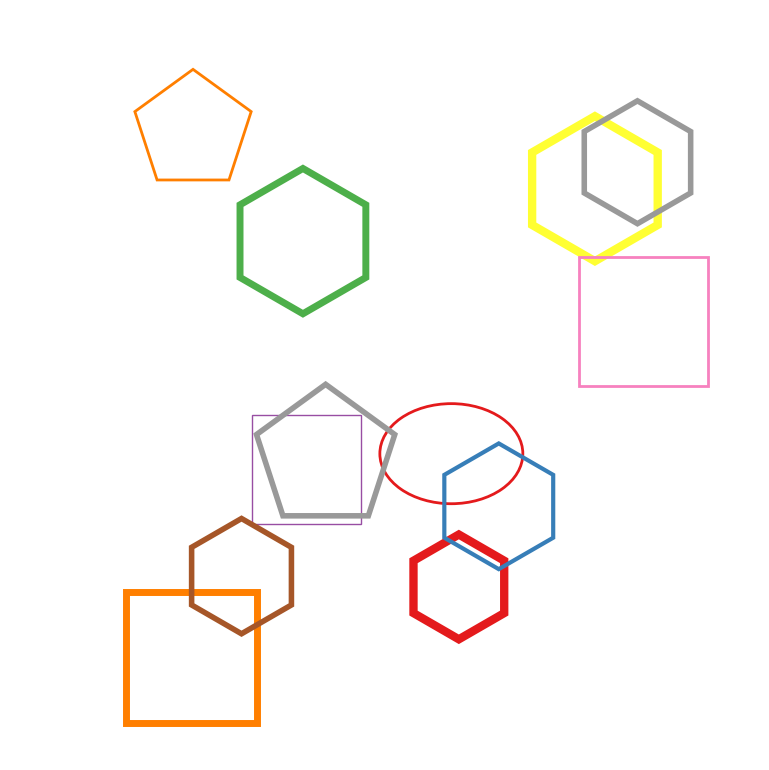[{"shape": "hexagon", "thickness": 3, "radius": 0.34, "center": [0.596, 0.238]}, {"shape": "oval", "thickness": 1, "radius": 0.46, "center": [0.586, 0.411]}, {"shape": "hexagon", "thickness": 1.5, "radius": 0.41, "center": [0.648, 0.342]}, {"shape": "hexagon", "thickness": 2.5, "radius": 0.47, "center": [0.393, 0.687]}, {"shape": "square", "thickness": 0.5, "radius": 0.35, "center": [0.398, 0.39]}, {"shape": "square", "thickness": 2.5, "radius": 0.43, "center": [0.249, 0.146]}, {"shape": "pentagon", "thickness": 1, "radius": 0.4, "center": [0.251, 0.831]}, {"shape": "hexagon", "thickness": 3, "radius": 0.47, "center": [0.773, 0.755]}, {"shape": "hexagon", "thickness": 2, "radius": 0.37, "center": [0.314, 0.252]}, {"shape": "square", "thickness": 1, "radius": 0.42, "center": [0.836, 0.582]}, {"shape": "pentagon", "thickness": 2, "radius": 0.47, "center": [0.423, 0.406]}, {"shape": "hexagon", "thickness": 2, "radius": 0.4, "center": [0.828, 0.789]}]